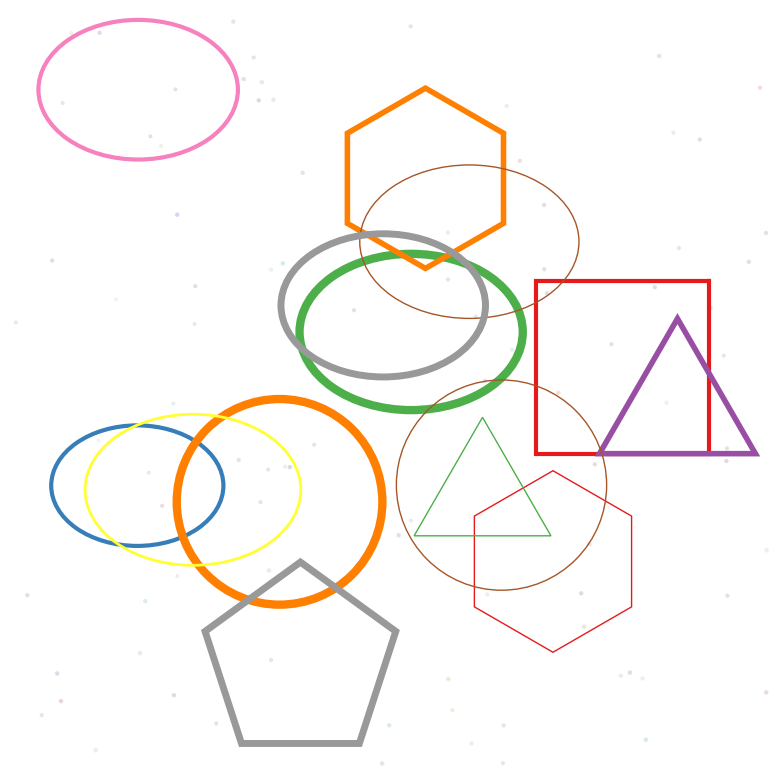[{"shape": "hexagon", "thickness": 0.5, "radius": 0.59, "center": [0.718, 0.271]}, {"shape": "square", "thickness": 1.5, "radius": 0.56, "center": [0.808, 0.522]}, {"shape": "oval", "thickness": 1.5, "radius": 0.56, "center": [0.178, 0.369]}, {"shape": "triangle", "thickness": 0.5, "radius": 0.51, "center": [0.627, 0.355]}, {"shape": "oval", "thickness": 3, "radius": 0.72, "center": [0.534, 0.569]}, {"shape": "triangle", "thickness": 2, "radius": 0.58, "center": [0.88, 0.469]}, {"shape": "circle", "thickness": 3, "radius": 0.67, "center": [0.363, 0.348]}, {"shape": "hexagon", "thickness": 2, "radius": 0.59, "center": [0.553, 0.768]}, {"shape": "oval", "thickness": 1, "radius": 0.7, "center": [0.251, 0.364]}, {"shape": "circle", "thickness": 0.5, "radius": 0.68, "center": [0.651, 0.37]}, {"shape": "oval", "thickness": 0.5, "radius": 0.71, "center": [0.61, 0.686]}, {"shape": "oval", "thickness": 1.5, "radius": 0.65, "center": [0.179, 0.883]}, {"shape": "oval", "thickness": 2.5, "radius": 0.66, "center": [0.498, 0.603]}, {"shape": "pentagon", "thickness": 2.5, "radius": 0.65, "center": [0.39, 0.14]}]